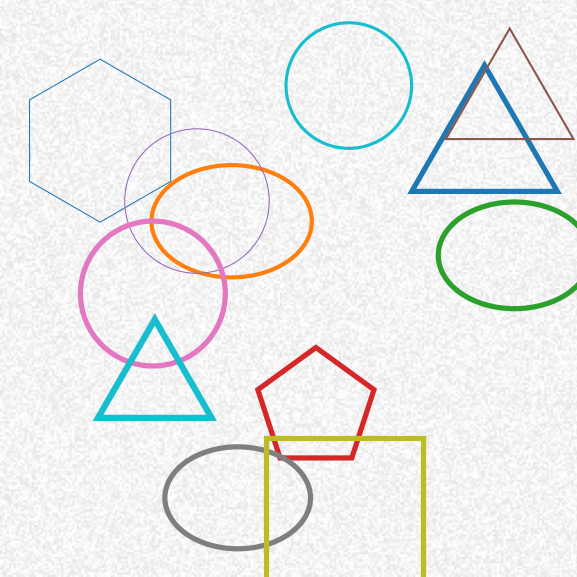[{"shape": "hexagon", "thickness": 0.5, "radius": 0.71, "center": [0.173, 0.756]}, {"shape": "triangle", "thickness": 2.5, "radius": 0.73, "center": [0.839, 0.74]}, {"shape": "oval", "thickness": 2, "radius": 0.69, "center": [0.401, 0.616]}, {"shape": "oval", "thickness": 2.5, "radius": 0.66, "center": [0.891, 0.557]}, {"shape": "pentagon", "thickness": 2.5, "radius": 0.53, "center": [0.547, 0.292]}, {"shape": "circle", "thickness": 0.5, "radius": 0.63, "center": [0.341, 0.651]}, {"shape": "triangle", "thickness": 1, "radius": 0.64, "center": [0.883, 0.822]}, {"shape": "circle", "thickness": 2.5, "radius": 0.63, "center": [0.265, 0.491]}, {"shape": "oval", "thickness": 2.5, "radius": 0.63, "center": [0.412, 0.137]}, {"shape": "square", "thickness": 2.5, "radius": 0.68, "center": [0.597, 0.103]}, {"shape": "circle", "thickness": 1.5, "radius": 0.54, "center": [0.604, 0.851]}, {"shape": "triangle", "thickness": 3, "radius": 0.57, "center": [0.268, 0.332]}]